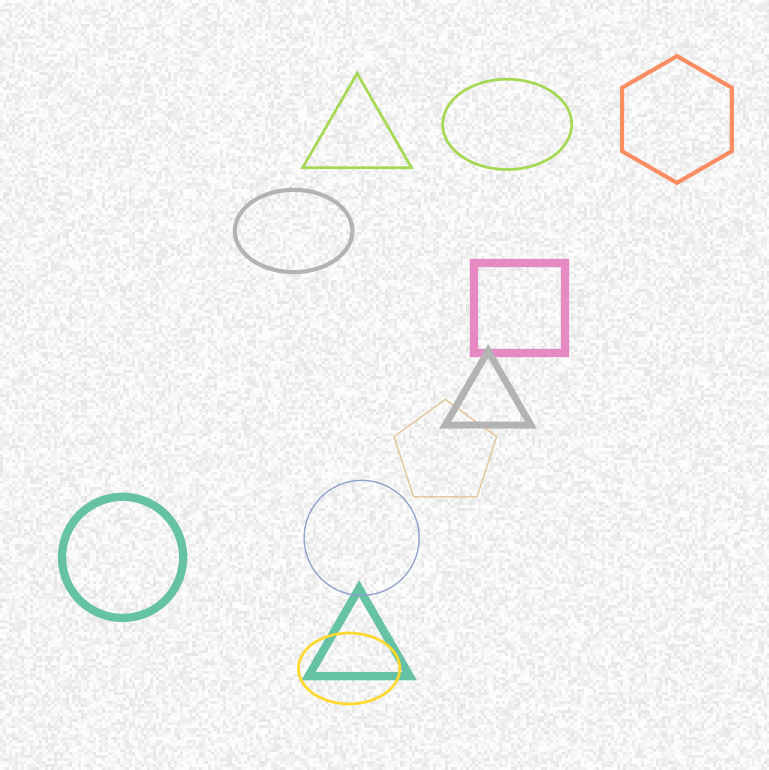[{"shape": "triangle", "thickness": 3, "radius": 0.38, "center": [0.466, 0.16]}, {"shape": "circle", "thickness": 3, "radius": 0.39, "center": [0.159, 0.276]}, {"shape": "hexagon", "thickness": 1.5, "radius": 0.41, "center": [0.879, 0.845]}, {"shape": "circle", "thickness": 0.5, "radius": 0.37, "center": [0.47, 0.301]}, {"shape": "square", "thickness": 3, "radius": 0.29, "center": [0.675, 0.6]}, {"shape": "oval", "thickness": 1, "radius": 0.42, "center": [0.659, 0.838]}, {"shape": "triangle", "thickness": 1, "radius": 0.41, "center": [0.464, 0.823]}, {"shape": "oval", "thickness": 1, "radius": 0.33, "center": [0.453, 0.132]}, {"shape": "pentagon", "thickness": 0.5, "radius": 0.35, "center": [0.578, 0.411]}, {"shape": "oval", "thickness": 1.5, "radius": 0.38, "center": [0.381, 0.7]}, {"shape": "triangle", "thickness": 2.5, "radius": 0.32, "center": [0.634, 0.48]}]